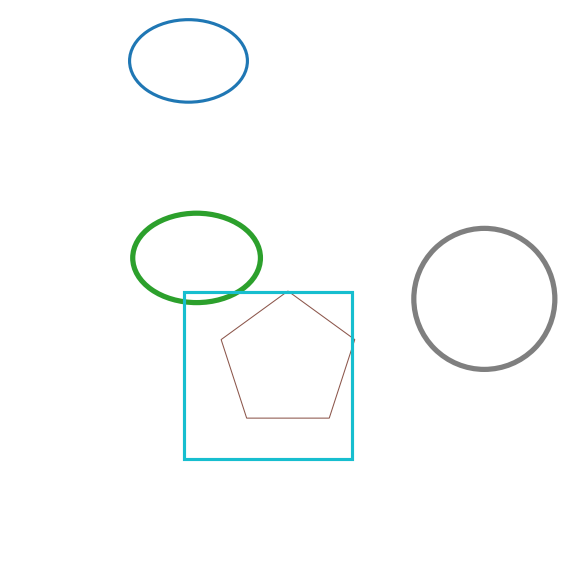[{"shape": "oval", "thickness": 1.5, "radius": 0.51, "center": [0.326, 0.894]}, {"shape": "oval", "thickness": 2.5, "radius": 0.55, "center": [0.34, 0.553]}, {"shape": "pentagon", "thickness": 0.5, "radius": 0.61, "center": [0.499, 0.374]}, {"shape": "circle", "thickness": 2.5, "radius": 0.61, "center": [0.839, 0.482]}, {"shape": "square", "thickness": 1.5, "radius": 0.72, "center": [0.464, 0.349]}]